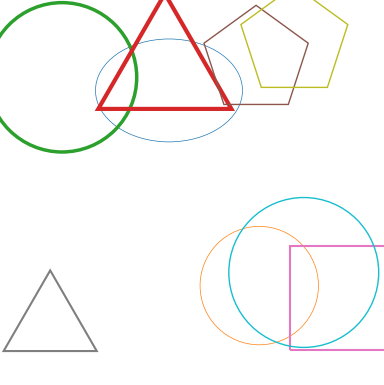[{"shape": "oval", "thickness": 0.5, "radius": 0.95, "center": [0.439, 0.765]}, {"shape": "circle", "thickness": 0.5, "radius": 0.77, "center": [0.673, 0.258]}, {"shape": "circle", "thickness": 2.5, "radius": 0.97, "center": [0.161, 0.799]}, {"shape": "triangle", "thickness": 3, "radius": 1.0, "center": [0.428, 0.817]}, {"shape": "pentagon", "thickness": 1, "radius": 0.71, "center": [0.665, 0.844]}, {"shape": "square", "thickness": 1.5, "radius": 0.68, "center": [0.889, 0.227]}, {"shape": "triangle", "thickness": 1.5, "radius": 0.7, "center": [0.13, 0.158]}, {"shape": "pentagon", "thickness": 1, "radius": 0.73, "center": [0.765, 0.891]}, {"shape": "circle", "thickness": 1, "radius": 0.97, "center": [0.789, 0.292]}]